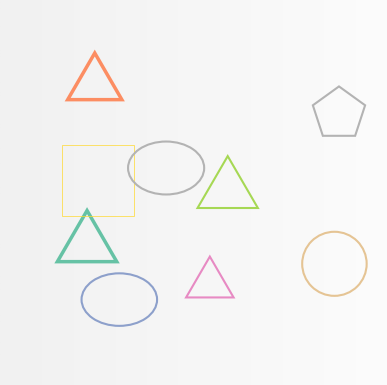[{"shape": "triangle", "thickness": 2.5, "radius": 0.44, "center": [0.225, 0.365]}, {"shape": "triangle", "thickness": 2.5, "radius": 0.4, "center": [0.245, 0.782]}, {"shape": "oval", "thickness": 1.5, "radius": 0.49, "center": [0.308, 0.222]}, {"shape": "triangle", "thickness": 1.5, "radius": 0.35, "center": [0.542, 0.263]}, {"shape": "triangle", "thickness": 1.5, "radius": 0.45, "center": [0.588, 0.505]}, {"shape": "square", "thickness": 0.5, "radius": 0.46, "center": [0.252, 0.531]}, {"shape": "circle", "thickness": 1.5, "radius": 0.42, "center": [0.863, 0.315]}, {"shape": "oval", "thickness": 1.5, "radius": 0.49, "center": [0.429, 0.564]}, {"shape": "pentagon", "thickness": 1.5, "radius": 0.35, "center": [0.875, 0.705]}]